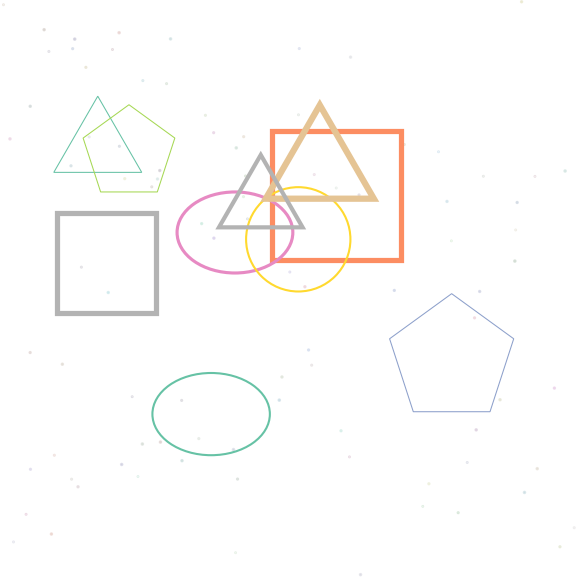[{"shape": "oval", "thickness": 1, "radius": 0.51, "center": [0.366, 0.282]}, {"shape": "triangle", "thickness": 0.5, "radius": 0.44, "center": [0.169, 0.745]}, {"shape": "square", "thickness": 2.5, "radius": 0.56, "center": [0.582, 0.66]}, {"shape": "pentagon", "thickness": 0.5, "radius": 0.56, "center": [0.782, 0.378]}, {"shape": "oval", "thickness": 1.5, "radius": 0.5, "center": [0.407, 0.597]}, {"shape": "pentagon", "thickness": 0.5, "radius": 0.42, "center": [0.223, 0.734]}, {"shape": "circle", "thickness": 1, "radius": 0.45, "center": [0.516, 0.585]}, {"shape": "triangle", "thickness": 3, "radius": 0.54, "center": [0.554, 0.709]}, {"shape": "square", "thickness": 2.5, "radius": 0.43, "center": [0.184, 0.544]}, {"shape": "triangle", "thickness": 2, "radius": 0.42, "center": [0.452, 0.647]}]